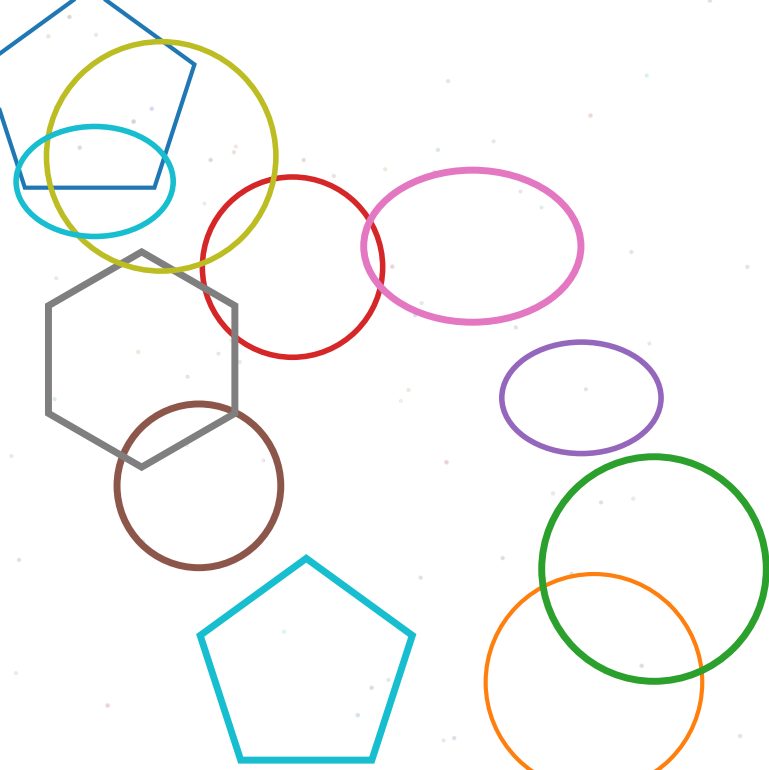[{"shape": "pentagon", "thickness": 1.5, "radius": 0.72, "center": [0.116, 0.872]}, {"shape": "circle", "thickness": 1.5, "radius": 0.7, "center": [0.771, 0.114]}, {"shape": "circle", "thickness": 2.5, "radius": 0.73, "center": [0.849, 0.261]}, {"shape": "circle", "thickness": 2, "radius": 0.59, "center": [0.38, 0.653]}, {"shape": "oval", "thickness": 2, "radius": 0.52, "center": [0.755, 0.483]}, {"shape": "circle", "thickness": 2.5, "radius": 0.53, "center": [0.258, 0.369]}, {"shape": "oval", "thickness": 2.5, "radius": 0.71, "center": [0.613, 0.68]}, {"shape": "hexagon", "thickness": 2.5, "radius": 0.7, "center": [0.184, 0.533]}, {"shape": "circle", "thickness": 2, "radius": 0.74, "center": [0.209, 0.797]}, {"shape": "oval", "thickness": 2, "radius": 0.51, "center": [0.123, 0.764]}, {"shape": "pentagon", "thickness": 2.5, "radius": 0.72, "center": [0.398, 0.13]}]